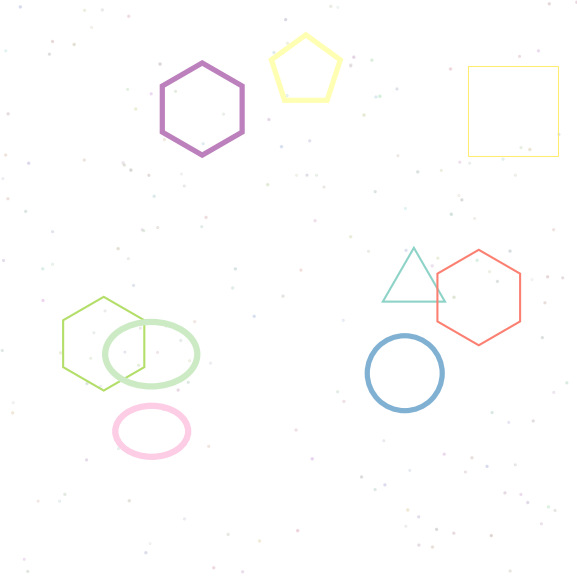[{"shape": "triangle", "thickness": 1, "radius": 0.31, "center": [0.717, 0.508]}, {"shape": "pentagon", "thickness": 2.5, "radius": 0.31, "center": [0.53, 0.876]}, {"shape": "hexagon", "thickness": 1, "radius": 0.41, "center": [0.829, 0.484]}, {"shape": "circle", "thickness": 2.5, "radius": 0.32, "center": [0.701, 0.353]}, {"shape": "hexagon", "thickness": 1, "radius": 0.41, "center": [0.18, 0.404]}, {"shape": "oval", "thickness": 3, "radius": 0.32, "center": [0.263, 0.252]}, {"shape": "hexagon", "thickness": 2.5, "radius": 0.4, "center": [0.35, 0.81]}, {"shape": "oval", "thickness": 3, "radius": 0.4, "center": [0.262, 0.386]}, {"shape": "square", "thickness": 0.5, "radius": 0.39, "center": [0.889, 0.806]}]